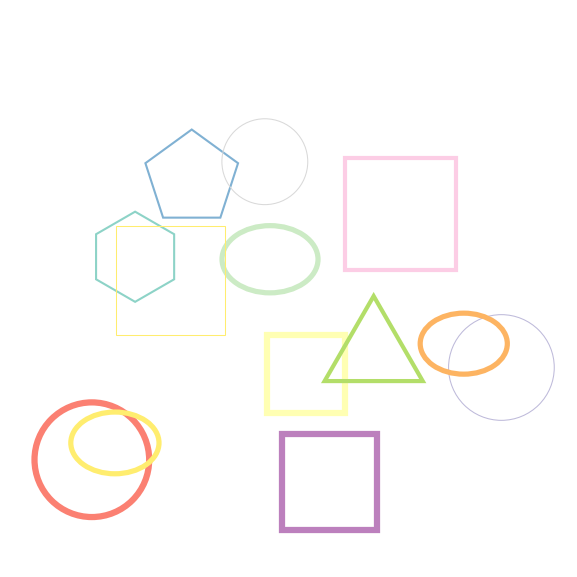[{"shape": "hexagon", "thickness": 1, "radius": 0.39, "center": [0.234, 0.555]}, {"shape": "square", "thickness": 3, "radius": 0.34, "center": [0.53, 0.352]}, {"shape": "circle", "thickness": 0.5, "radius": 0.46, "center": [0.868, 0.363]}, {"shape": "circle", "thickness": 3, "radius": 0.5, "center": [0.159, 0.203]}, {"shape": "pentagon", "thickness": 1, "radius": 0.42, "center": [0.332, 0.691]}, {"shape": "oval", "thickness": 2.5, "radius": 0.38, "center": [0.803, 0.404]}, {"shape": "triangle", "thickness": 2, "radius": 0.49, "center": [0.647, 0.388]}, {"shape": "square", "thickness": 2, "radius": 0.48, "center": [0.693, 0.629]}, {"shape": "circle", "thickness": 0.5, "radius": 0.37, "center": [0.459, 0.719]}, {"shape": "square", "thickness": 3, "radius": 0.41, "center": [0.571, 0.165]}, {"shape": "oval", "thickness": 2.5, "radius": 0.42, "center": [0.468, 0.55]}, {"shape": "square", "thickness": 0.5, "radius": 0.47, "center": [0.295, 0.513]}, {"shape": "oval", "thickness": 2.5, "radius": 0.38, "center": [0.199, 0.232]}]